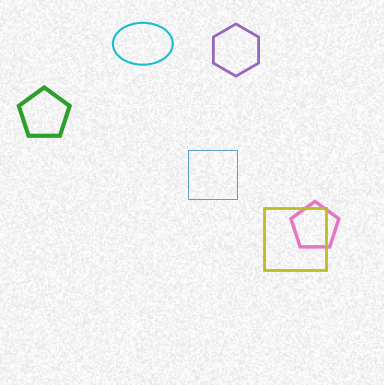[{"shape": "square", "thickness": 0.5, "radius": 0.32, "center": [0.552, 0.547]}, {"shape": "pentagon", "thickness": 3, "radius": 0.35, "center": [0.115, 0.704]}, {"shape": "hexagon", "thickness": 2, "radius": 0.34, "center": [0.613, 0.87]}, {"shape": "pentagon", "thickness": 2.5, "radius": 0.33, "center": [0.818, 0.412]}, {"shape": "square", "thickness": 2, "radius": 0.4, "center": [0.766, 0.379]}, {"shape": "oval", "thickness": 1.5, "radius": 0.39, "center": [0.371, 0.886]}]